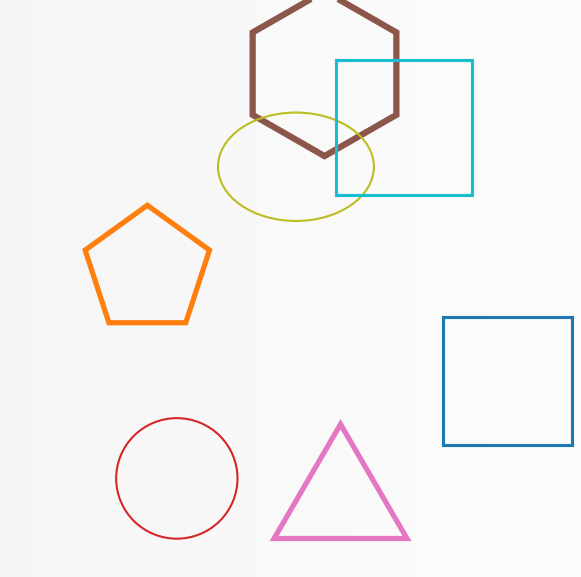[{"shape": "square", "thickness": 1.5, "radius": 0.55, "center": [0.873, 0.34]}, {"shape": "pentagon", "thickness": 2.5, "radius": 0.56, "center": [0.253, 0.531]}, {"shape": "circle", "thickness": 1, "radius": 0.52, "center": [0.304, 0.171]}, {"shape": "hexagon", "thickness": 3, "radius": 0.71, "center": [0.558, 0.872]}, {"shape": "triangle", "thickness": 2.5, "radius": 0.66, "center": [0.586, 0.133]}, {"shape": "oval", "thickness": 1, "radius": 0.67, "center": [0.509, 0.71]}, {"shape": "square", "thickness": 1.5, "radius": 0.58, "center": [0.695, 0.778]}]